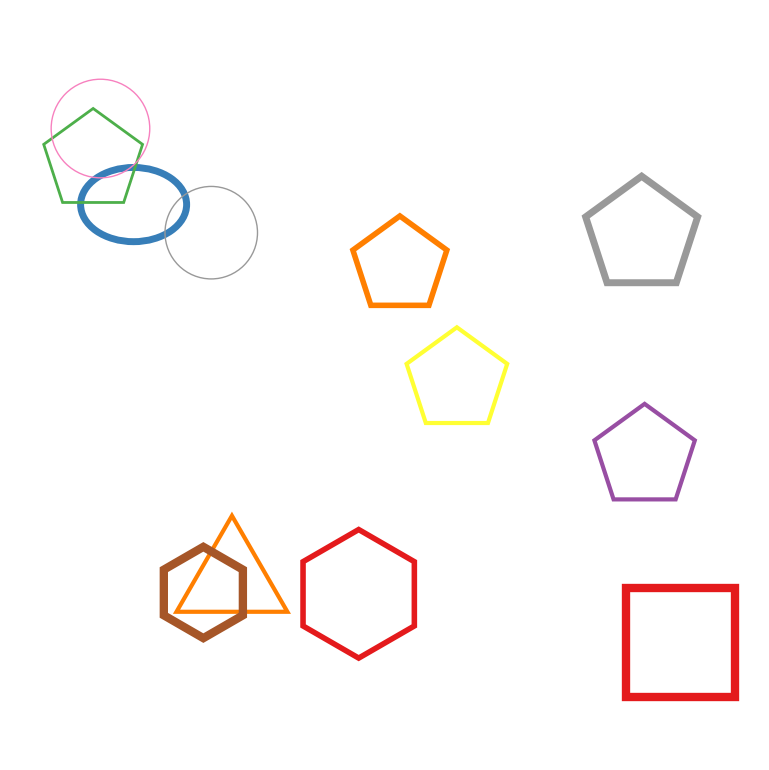[{"shape": "hexagon", "thickness": 2, "radius": 0.42, "center": [0.466, 0.229]}, {"shape": "square", "thickness": 3, "radius": 0.36, "center": [0.884, 0.166]}, {"shape": "oval", "thickness": 2.5, "radius": 0.34, "center": [0.174, 0.734]}, {"shape": "pentagon", "thickness": 1, "radius": 0.34, "center": [0.121, 0.792]}, {"shape": "pentagon", "thickness": 1.5, "radius": 0.34, "center": [0.837, 0.407]}, {"shape": "triangle", "thickness": 1.5, "radius": 0.42, "center": [0.301, 0.247]}, {"shape": "pentagon", "thickness": 2, "radius": 0.32, "center": [0.519, 0.655]}, {"shape": "pentagon", "thickness": 1.5, "radius": 0.34, "center": [0.593, 0.506]}, {"shape": "hexagon", "thickness": 3, "radius": 0.3, "center": [0.264, 0.231]}, {"shape": "circle", "thickness": 0.5, "radius": 0.32, "center": [0.13, 0.833]}, {"shape": "pentagon", "thickness": 2.5, "radius": 0.38, "center": [0.833, 0.695]}, {"shape": "circle", "thickness": 0.5, "radius": 0.3, "center": [0.274, 0.698]}]